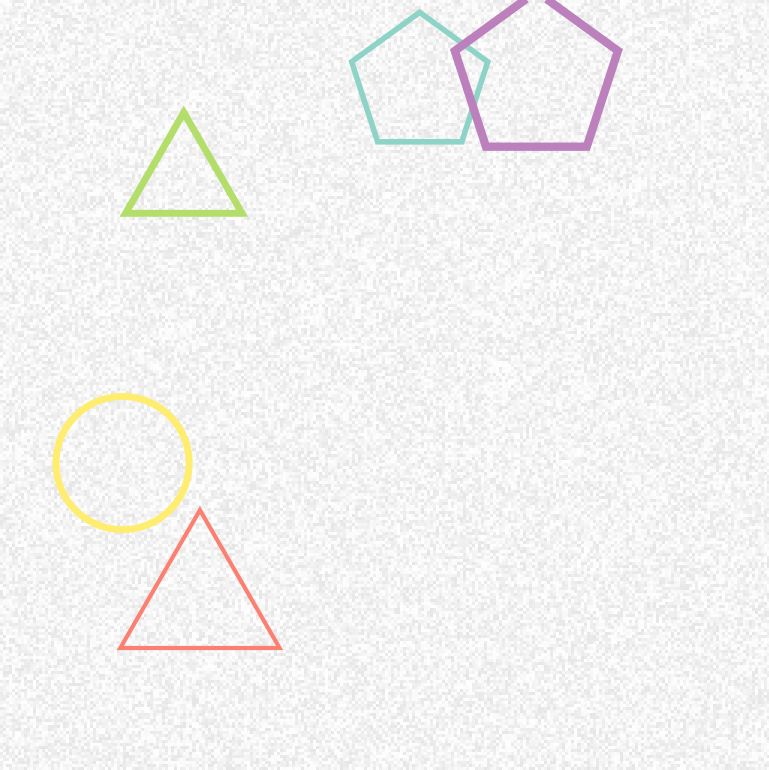[{"shape": "pentagon", "thickness": 2, "radius": 0.46, "center": [0.545, 0.891]}, {"shape": "triangle", "thickness": 1.5, "radius": 0.6, "center": [0.26, 0.218]}, {"shape": "triangle", "thickness": 2.5, "radius": 0.44, "center": [0.239, 0.767]}, {"shape": "pentagon", "thickness": 3, "radius": 0.56, "center": [0.697, 0.9]}, {"shape": "circle", "thickness": 2.5, "radius": 0.43, "center": [0.159, 0.399]}]